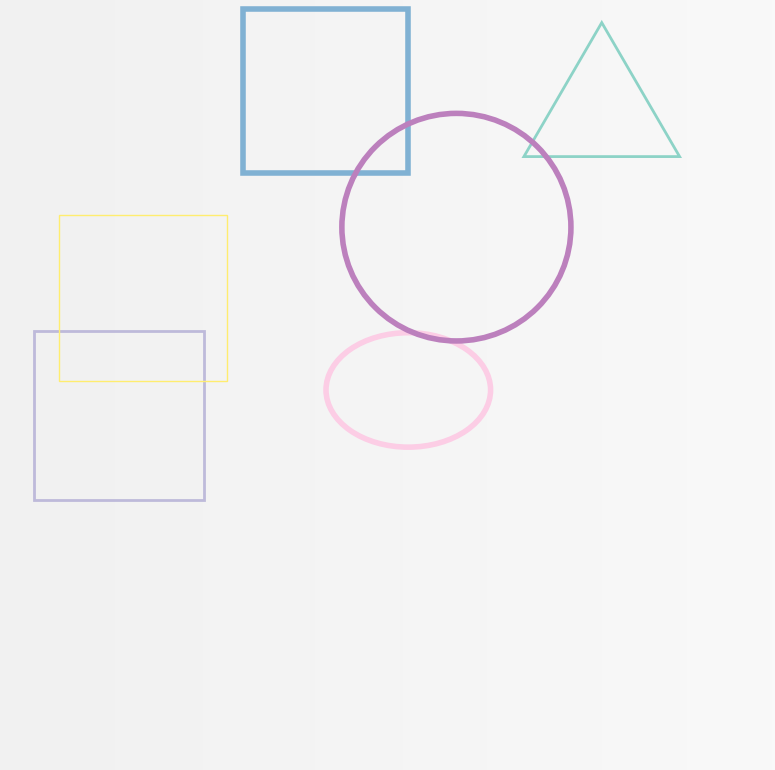[{"shape": "triangle", "thickness": 1, "radius": 0.58, "center": [0.776, 0.855]}, {"shape": "square", "thickness": 1, "radius": 0.55, "center": [0.154, 0.46]}, {"shape": "square", "thickness": 2, "radius": 0.53, "center": [0.42, 0.882]}, {"shape": "oval", "thickness": 2, "radius": 0.53, "center": [0.527, 0.494]}, {"shape": "circle", "thickness": 2, "radius": 0.74, "center": [0.589, 0.705]}, {"shape": "square", "thickness": 0.5, "radius": 0.54, "center": [0.185, 0.613]}]